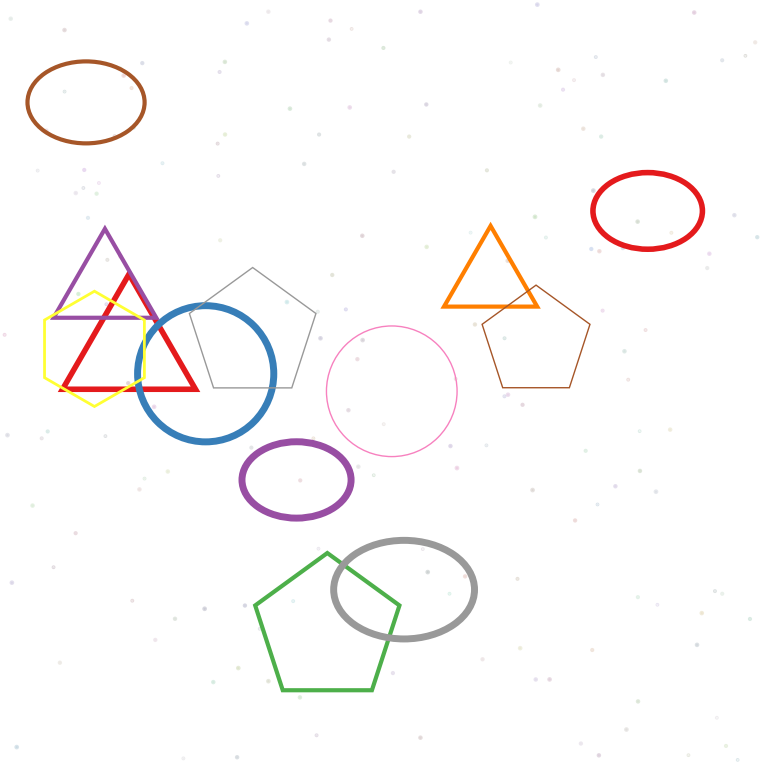[{"shape": "oval", "thickness": 2, "radius": 0.36, "center": [0.841, 0.726]}, {"shape": "triangle", "thickness": 2, "radius": 0.5, "center": [0.168, 0.544]}, {"shape": "circle", "thickness": 2.5, "radius": 0.44, "center": [0.267, 0.515]}, {"shape": "pentagon", "thickness": 1.5, "radius": 0.49, "center": [0.425, 0.183]}, {"shape": "oval", "thickness": 2.5, "radius": 0.35, "center": [0.385, 0.377]}, {"shape": "triangle", "thickness": 1.5, "radius": 0.39, "center": [0.136, 0.626]}, {"shape": "triangle", "thickness": 1.5, "radius": 0.35, "center": [0.637, 0.637]}, {"shape": "hexagon", "thickness": 1, "radius": 0.37, "center": [0.123, 0.547]}, {"shape": "pentagon", "thickness": 0.5, "radius": 0.37, "center": [0.696, 0.556]}, {"shape": "oval", "thickness": 1.5, "radius": 0.38, "center": [0.112, 0.867]}, {"shape": "circle", "thickness": 0.5, "radius": 0.42, "center": [0.509, 0.492]}, {"shape": "oval", "thickness": 2.5, "radius": 0.46, "center": [0.525, 0.234]}, {"shape": "pentagon", "thickness": 0.5, "radius": 0.43, "center": [0.328, 0.566]}]